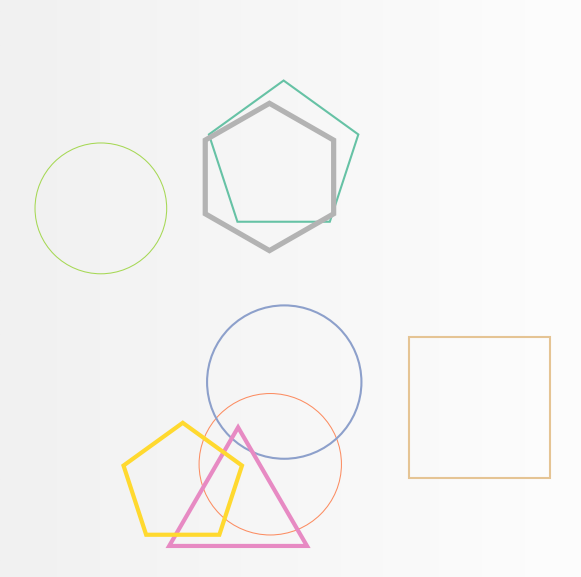[{"shape": "pentagon", "thickness": 1, "radius": 0.68, "center": [0.488, 0.725]}, {"shape": "circle", "thickness": 0.5, "radius": 0.61, "center": [0.465, 0.195]}, {"shape": "circle", "thickness": 1, "radius": 0.66, "center": [0.489, 0.338]}, {"shape": "triangle", "thickness": 2, "radius": 0.68, "center": [0.41, 0.122]}, {"shape": "circle", "thickness": 0.5, "radius": 0.57, "center": [0.174, 0.638]}, {"shape": "pentagon", "thickness": 2, "radius": 0.54, "center": [0.314, 0.16]}, {"shape": "square", "thickness": 1, "radius": 0.61, "center": [0.826, 0.294]}, {"shape": "hexagon", "thickness": 2.5, "radius": 0.64, "center": [0.464, 0.693]}]